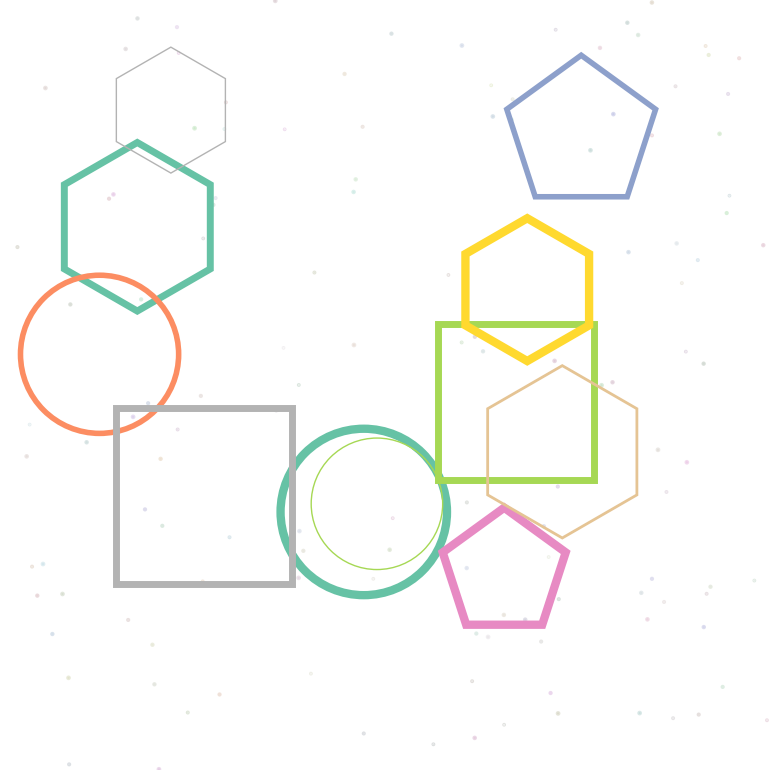[{"shape": "hexagon", "thickness": 2.5, "radius": 0.55, "center": [0.178, 0.705]}, {"shape": "circle", "thickness": 3, "radius": 0.54, "center": [0.472, 0.335]}, {"shape": "circle", "thickness": 2, "radius": 0.51, "center": [0.129, 0.54]}, {"shape": "pentagon", "thickness": 2, "radius": 0.51, "center": [0.755, 0.827]}, {"shape": "pentagon", "thickness": 3, "radius": 0.42, "center": [0.655, 0.257]}, {"shape": "circle", "thickness": 0.5, "radius": 0.43, "center": [0.49, 0.346]}, {"shape": "square", "thickness": 2.5, "radius": 0.51, "center": [0.67, 0.478]}, {"shape": "hexagon", "thickness": 3, "radius": 0.46, "center": [0.685, 0.624]}, {"shape": "hexagon", "thickness": 1, "radius": 0.56, "center": [0.73, 0.413]}, {"shape": "square", "thickness": 2.5, "radius": 0.57, "center": [0.265, 0.356]}, {"shape": "hexagon", "thickness": 0.5, "radius": 0.41, "center": [0.222, 0.857]}]